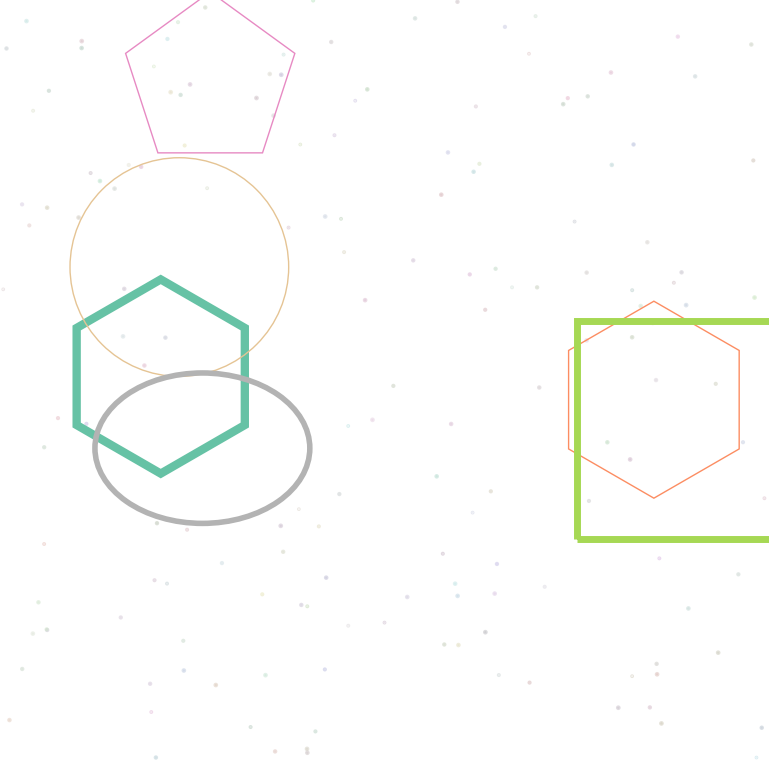[{"shape": "hexagon", "thickness": 3, "radius": 0.63, "center": [0.209, 0.511]}, {"shape": "hexagon", "thickness": 0.5, "radius": 0.64, "center": [0.849, 0.481]}, {"shape": "pentagon", "thickness": 0.5, "radius": 0.58, "center": [0.273, 0.895]}, {"shape": "square", "thickness": 2.5, "radius": 0.71, "center": [0.89, 0.441]}, {"shape": "circle", "thickness": 0.5, "radius": 0.71, "center": [0.233, 0.653]}, {"shape": "oval", "thickness": 2, "radius": 0.7, "center": [0.263, 0.418]}]